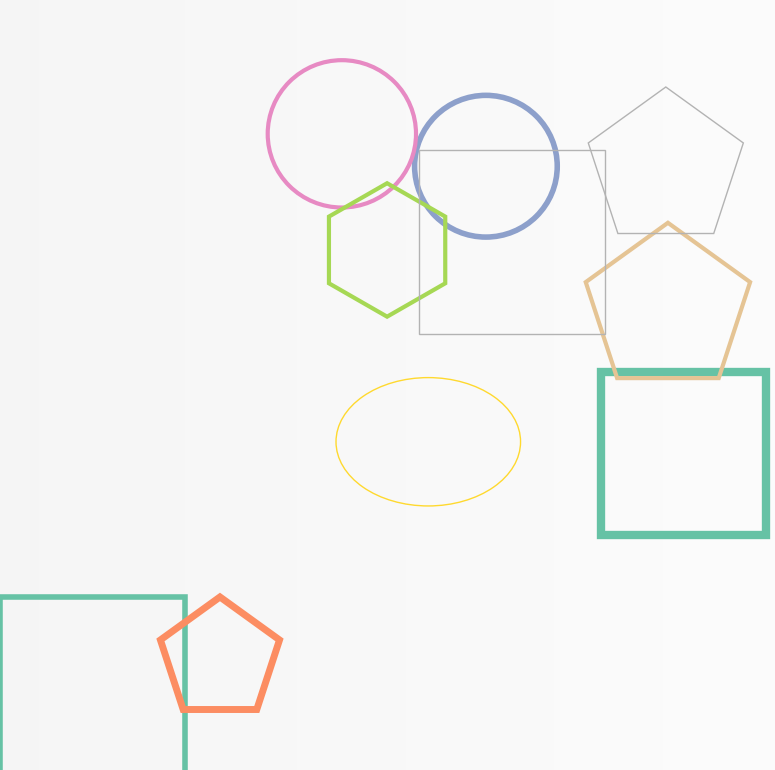[{"shape": "square", "thickness": 2, "radius": 0.6, "center": [0.119, 0.106]}, {"shape": "square", "thickness": 3, "radius": 0.53, "center": [0.882, 0.411]}, {"shape": "pentagon", "thickness": 2.5, "radius": 0.4, "center": [0.284, 0.144]}, {"shape": "circle", "thickness": 2, "radius": 0.46, "center": [0.627, 0.784]}, {"shape": "circle", "thickness": 1.5, "radius": 0.48, "center": [0.441, 0.826]}, {"shape": "hexagon", "thickness": 1.5, "radius": 0.43, "center": [0.499, 0.675]}, {"shape": "oval", "thickness": 0.5, "radius": 0.6, "center": [0.553, 0.426]}, {"shape": "pentagon", "thickness": 1.5, "radius": 0.56, "center": [0.862, 0.599]}, {"shape": "pentagon", "thickness": 0.5, "radius": 0.53, "center": [0.859, 0.782]}, {"shape": "square", "thickness": 0.5, "radius": 0.6, "center": [0.66, 0.686]}]